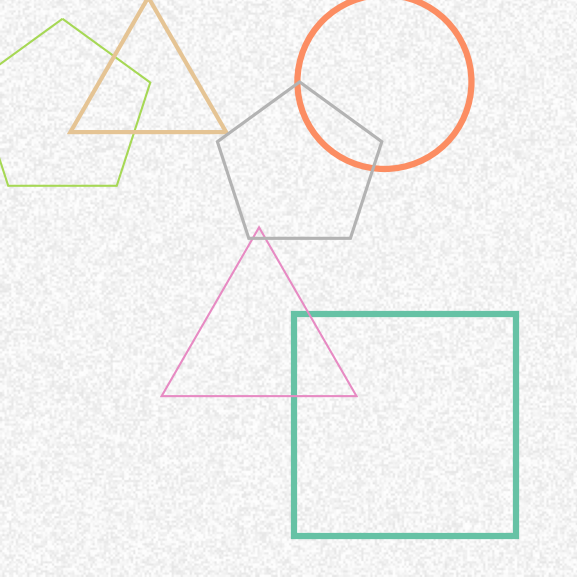[{"shape": "square", "thickness": 3, "radius": 0.96, "center": [0.701, 0.263]}, {"shape": "circle", "thickness": 3, "radius": 0.75, "center": [0.666, 0.857]}, {"shape": "triangle", "thickness": 1, "radius": 0.97, "center": [0.449, 0.411]}, {"shape": "pentagon", "thickness": 1, "radius": 0.8, "center": [0.108, 0.807]}, {"shape": "triangle", "thickness": 2, "radius": 0.78, "center": [0.257, 0.848]}, {"shape": "pentagon", "thickness": 1.5, "radius": 0.75, "center": [0.519, 0.708]}]